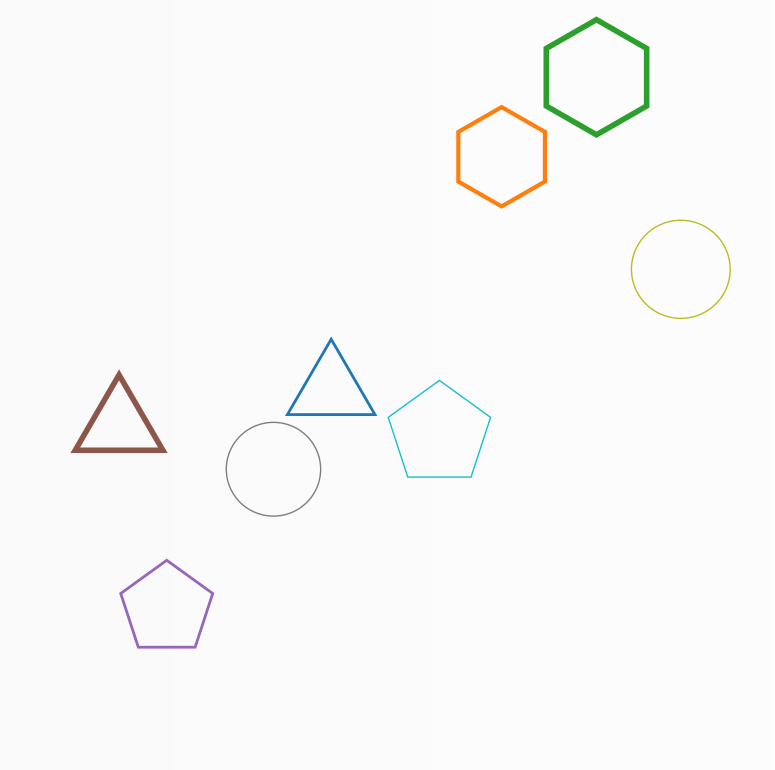[{"shape": "triangle", "thickness": 1, "radius": 0.33, "center": [0.427, 0.494]}, {"shape": "hexagon", "thickness": 1.5, "radius": 0.32, "center": [0.647, 0.796]}, {"shape": "hexagon", "thickness": 2, "radius": 0.37, "center": [0.77, 0.9]}, {"shape": "pentagon", "thickness": 1, "radius": 0.31, "center": [0.215, 0.21]}, {"shape": "triangle", "thickness": 2, "radius": 0.33, "center": [0.154, 0.448]}, {"shape": "circle", "thickness": 0.5, "radius": 0.3, "center": [0.353, 0.391]}, {"shape": "circle", "thickness": 0.5, "radius": 0.32, "center": [0.878, 0.65]}, {"shape": "pentagon", "thickness": 0.5, "radius": 0.35, "center": [0.567, 0.437]}]